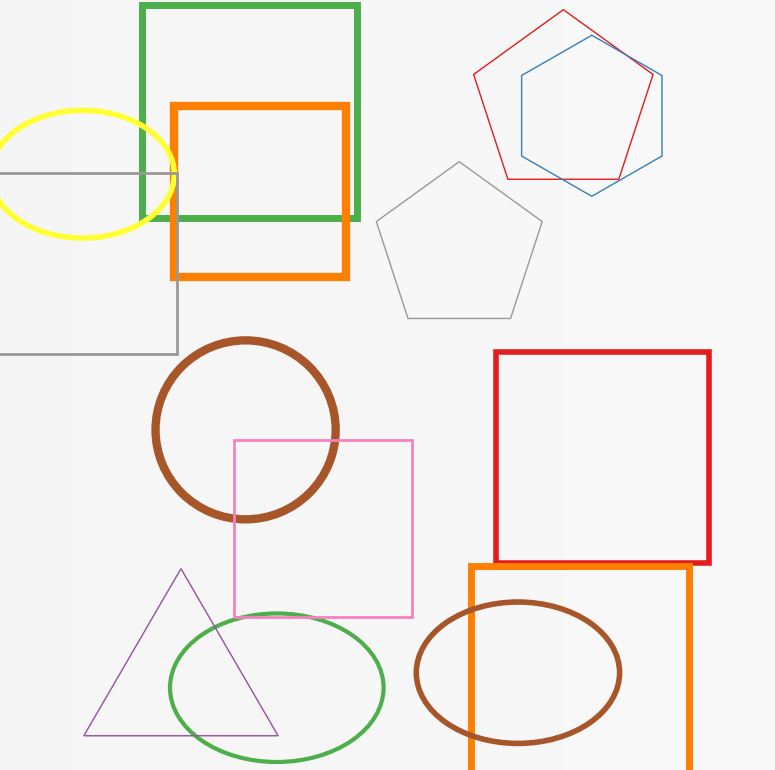[{"shape": "pentagon", "thickness": 0.5, "radius": 0.61, "center": [0.727, 0.866]}, {"shape": "square", "thickness": 2, "radius": 0.68, "center": [0.777, 0.406]}, {"shape": "hexagon", "thickness": 0.5, "radius": 0.52, "center": [0.764, 0.85]}, {"shape": "oval", "thickness": 1.5, "radius": 0.69, "center": [0.357, 0.107]}, {"shape": "square", "thickness": 2.5, "radius": 0.69, "center": [0.322, 0.855]}, {"shape": "triangle", "thickness": 0.5, "radius": 0.72, "center": [0.234, 0.117]}, {"shape": "square", "thickness": 2.5, "radius": 0.7, "center": [0.748, 0.125]}, {"shape": "square", "thickness": 3, "radius": 0.56, "center": [0.336, 0.751]}, {"shape": "oval", "thickness": 2, "radius": 0.59, "center": [0.106, 0.774]}, {"shape": "circle", "thickness": 3, "radius": 0.58, "center": [0.317, 0.442]}, {"shape": "oval", "thickness": 2, "radius": 0.66, "center": [0.668, 0.126]}, {"shape": "square", "thickness": 1, "radius": 0.57, "center": [0.417, 0.314]}, {"shape": "pentagon", "thickness": 0.5, "radius": 0.56, "center": [0.593, 0.677]}, {"shape": "square", "thickness": 1, "radius": 0.59, "center": [0.111, 0.658]}]